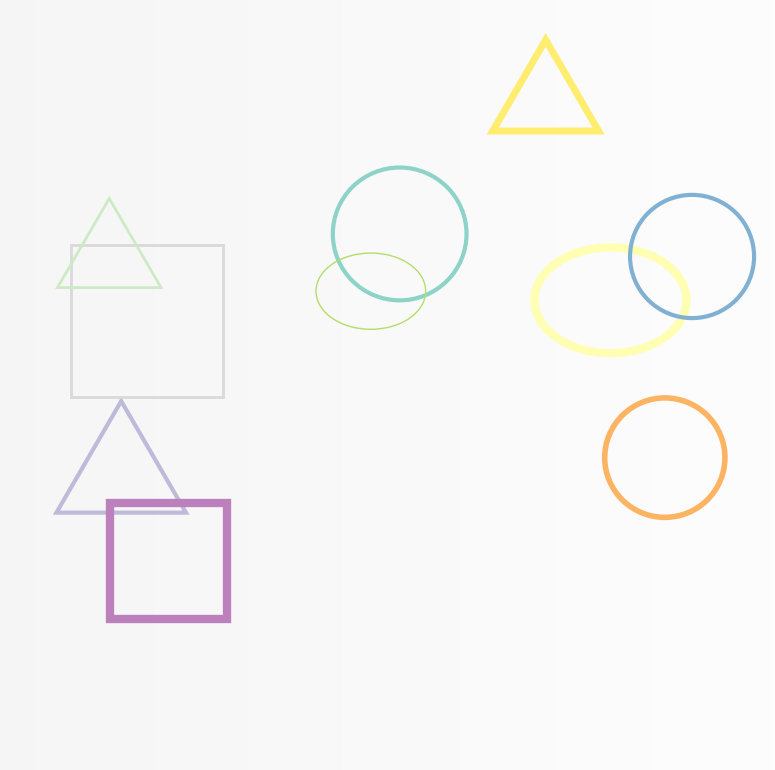[{"shape": "circle", "thickness": 1.5, "radius": 0.43, "center": [0.516, 0.696]}, {"shape": "oval", "thickness": 3, "radius": 0.49, "center": [0.788, 0.61]}, {"shape": "triangle", "thickness": 1.5, "radius": 0.48, "center": [0.156, 0.383]}, {"shape": "circle", "thickness": 1.5, "radius": 0.4, "center": [0.893, 0.667]}, {"shape": "circle", "thickness": 2, "radius": 0.39, "center": [0.858, 0.406]}, {"shape": "oval", "thickness": 0.5, "radius": 0.35, "center": [0.479, 0.622]}, {"shape": "square", "thickness": 1, "radius": 0.49, "center": [0.19, 0.583]}, {"shape": "square", "thickness": 3, "radius": 0.38, "center": [0.218, 0.272]}, {"shape": "triangle", "thickness": 1, "radius": 0.39, "center": [0.141, 0.665]}, {"shape": "triangle", "thickness": 2.5, "radius": 0.39, "center": [0.704, 0.869]}]